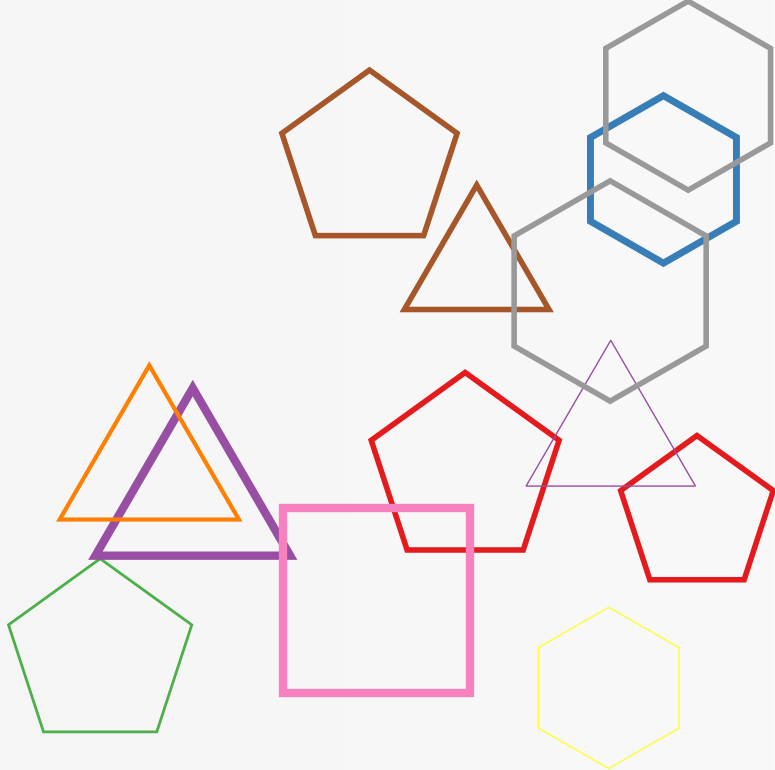[{"shape": "pentagon", "thickness": 2, "radius": 0.64, "center": [0.6, 0.389]}, {"shape": "pentagon", "thickness": 2, "radius": 0.52, "center": [0.899, 0.331]}, {"shape": "hexagon", "thickness": 2.5, "radius": 0.54, "center": [0.856, 0.767]}, {"shape": "pentagon", "thickness": 1, "radius": 0.62, "center": [0.129, 0.15]}, {"shape": "triangle", "thickness": 0.5, "radius": 0.63, "center": [0.788, 0.432]}, {"shape": "triangle", "thickness": 3, "radius": 0.73, "center": [0.249, 0.351]}, {"shape": "triangle", "thickness": 1.5, "radius": 0.67, "center": [0.193, 0.392]}, {"shape": "hexagon", "thickness": 0.5, "radius": 0.52, "center": [0.785, 0.107]}, {"shape": "triangle", "thickness": 2, "radius": 0.54, "center": [0.615, 0.652]}, {"shape": "pentagon", "thickness": 2, "radius": 0.59, "center": [0.477, 0.79]}, {"shape": "square", "thickness": 3, "radius": 0.6, "center": [0.486, 0.22]}, {"shape": "hexagon", "thickness": 2, "radius": 0.72, "center": [0.787, 0.622]}, {"shape": "hexagon", "thickness": 2, "radius": 0.61, "center": [0.888, 0.876]}]